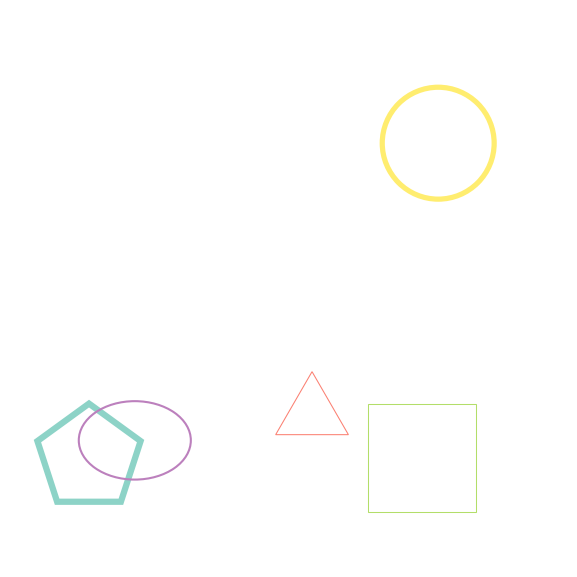[{"shape": "pentagon", "thickness": 3, "radius": 0.47, "center": [0.154, 0.206]}, {"shape": "triangle", "thickness": 0.5, "radius": 0.36, "center": [0.54, 0.283]}, {"shape": "square", "thickness": 0.5, "radius": 0.47, "center": [0.73, 0.206]}, {"shape": "oval", "thickness": 1, "radius": 0.49, "center": [0.233, 0.237]}, {"shape": "circle", "thickness": 2.5, "radius": 0.48, "center": [0.759, 0.751]}]